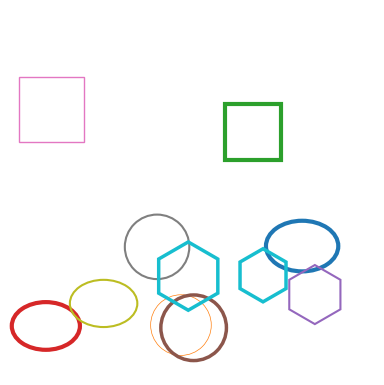[{"shape": "oval", "thickness": 3, "radius": 0.47, "center": [0.785, 0.361]}, {"shape": "circle", "thickness": 0.5, "radius": 0.39, "center": [0.47, 0.156]}, {"shape": "square", "thickness": 3, "radius": 0.37, "center": [0.657, 0.657]}, {"shape": "oval", "thickness": 3, "radius": 0.44, "center": [0.119, 0.153]}, {"shape": "hexagon", "thickness": 1.5, "radius": 0.38, "center": [0.818, 0.235]}, {"shape": "circle", "thickness": 2.5, "radius": 0.43, "center": [0.503, 0.149]}, {"shape": "square", "thickness": 1, "radius": 0.42, "center": [0.135, 0.717]}, {"shape": "circle", "thickness": 1.5, "radius": 0.42, "center": [0.408, 0.359]}, {"shape": "oval", "thickness": 1.5, "radius": 0.44, "center": [0.269, 0.212]}, {"shape": "hexagon", "thickness": 2.5, "radius": 0.44, "center": [0.489, 0.283]}, {"shape": "hexagon", "thickness": 2.5, "radius": 0.34, "center": [0.683, 0.285]}]